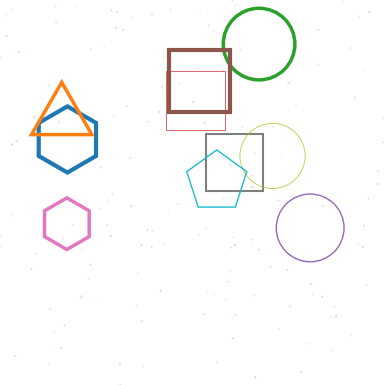[{"shape": "hexagon", "thickness": 3, "radius": 0.43, "center": [0.175, 0.638]}, {"shape": "triangle", "thickness": 2.5, "radius": 0.45, "center": [0.16, 0.696]}, {"shape": "circle", "thickness": 2.5, "radius": 0.47, "center": [0.673, 0.886]}, {"shape": "square", "thickness": 0.5, "radius": 0.38, "center": [0.508, 0.739]}, {"shape": "circle", "thickness": 1, "radius": 0.44, "center": [0.806, 0.408]}, {"shape": "square", "thickness": 3, "radius": 0.4, "center": [0.519, 0.79]}, {"shape": "hexagon", "thickness": 2.5, "radius": 0.34, "center": [0.174, 0.419]}, {"shape": "square", "thickness": 1.5, "radius": 0.37, "center": [0.609, 0.578]}, {"shape": "circle", "thickness": 0.5, "radius": 0.42, "center": [0.708, 0.595]}, {"shape": "pentagon", "thickness": 1, "radius": 0.41, "center": [0.563, 0.529]}]